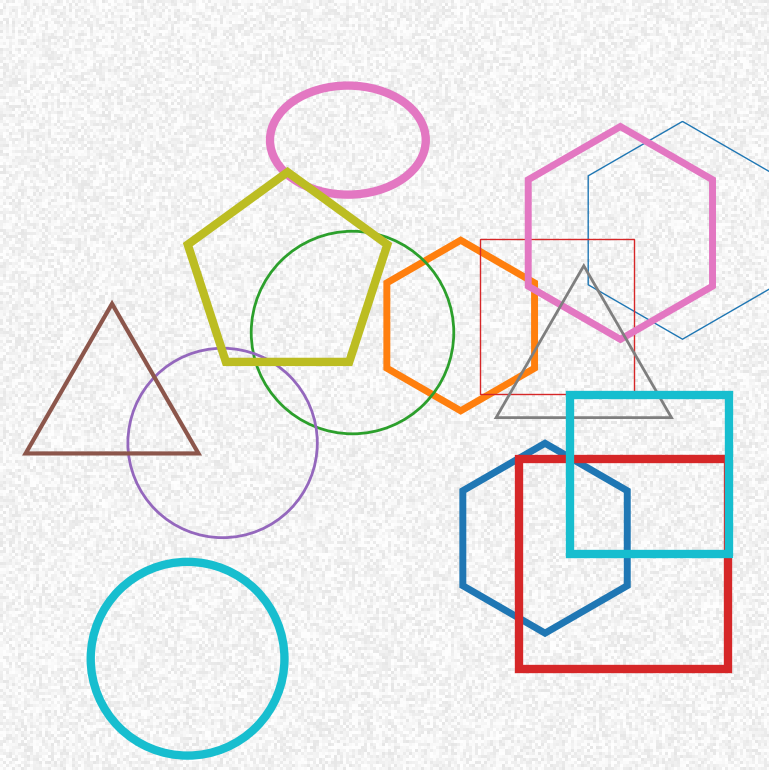[{"shape": "hexagon", "thickness": 2.5, "radius": 0.62, "center": [0.708, 0.301]}, {"shape": "hexagon", "thickness": 0.5, "radius": 0.71, "center": [0.886, 0.701]}, {"shape": "hexagon", "thickness": 2.5, "radius": 0.55, "center": [0.598, 0.577]}, {"shape": "circle", "thickness": 1, "radius": 0.66, "center": [0.458, 0.568]}, {"shape": "square", "thickness": 3, "radius": 0.68, "center": [0.81, 0.268]}, {"shape": "square", "thickness": 0.5, "radius": 0.5, "center": [0.723, 0.589]}, {"shape": "circle", "thickness": 1, "radius": 0.61, "center": [0.289, 0.425]}, {"shape": "triangle", "thickness": 1.5, "radius": 0.65, "center": [0.146, 0.476]}, {"shape": "oval", "thickness": 3, "radius": 0.51, "center": [0.452, 0.818]}, {"shape": "hexagon", "thickness": 2.5, "radius": 0.69, "center": [0.806, 0.697]}, {"shape": "triangle", "thickness": 1, "radius": 0.66, "center": [0.758, 0.523]}, {"shape": "pentagon", "thickness": 3, "radius": 0.68, "center": [0.373, 0.64]}, {"shape": "circle", "thickness": 3, "radius": 0.63, "center": [0.244, 0.145]}, {"shape": "square", "thickness": 3, "radius": 0.52, "center": [0.843, 0.384]}]